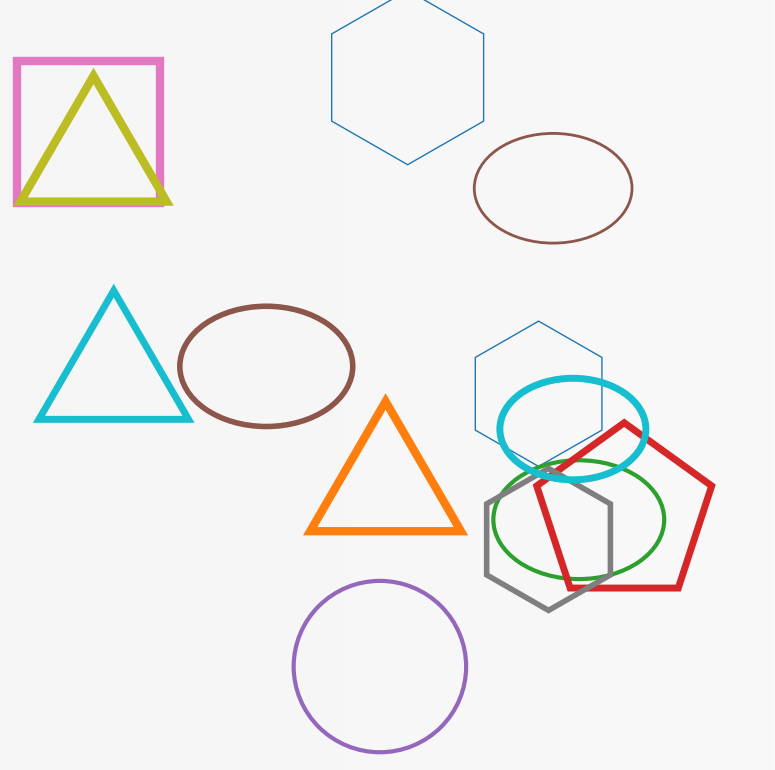[{"shape": "hexagon", "thickness": 0.5, "radius": 0.57, "center": [0.526, 0.899]}, {"shape": "hexagon", "thickness": 0.5, "radius": 0.47, "center": [0.695, 0.489]}, {"shape": "triangle", "thickness": 3, "radius": 0.56, "center": [0.498, 0.366]}, {"shape": "oval", "thickness": 1.5, "radius": 0.55, "center": [0.747, 0.325]}, {"shape": "pentagon", "thickness": 2.5, "radius": 0.59, "center": [0.805, 0.332]}, {"shape": "circle", "thickness": 1.5, "radius": 0.56, "center": [0.49, 0.134]}, {"shape": "oval", "thickness": 2, "radius": 0.56, "center": [0.344, 0.524]}, {"shape": "oval", "thickness": 1, "radius": 0.51, "center": [0.714, 0.756]}, {"shape": "square", "thickness": 3, "radius": 0.46, "center": [0.115, 0.828]}, {"shape": "hexagon", "thickness": 2, "radius": 0.46, "center": [0.708, 0.299]}, {"shape": "triangle", "thickness": 3, "radius": 0.54, "center": [0.121, 0.793]}, {"shape": "oval", "thickness": 2.5, "radius": 0.47, "center": [0.739, 0.443]}, {"shape": "triangle", "thickness": 2.5, "radius": 0.56, "center": [0.147, 0.511]}]